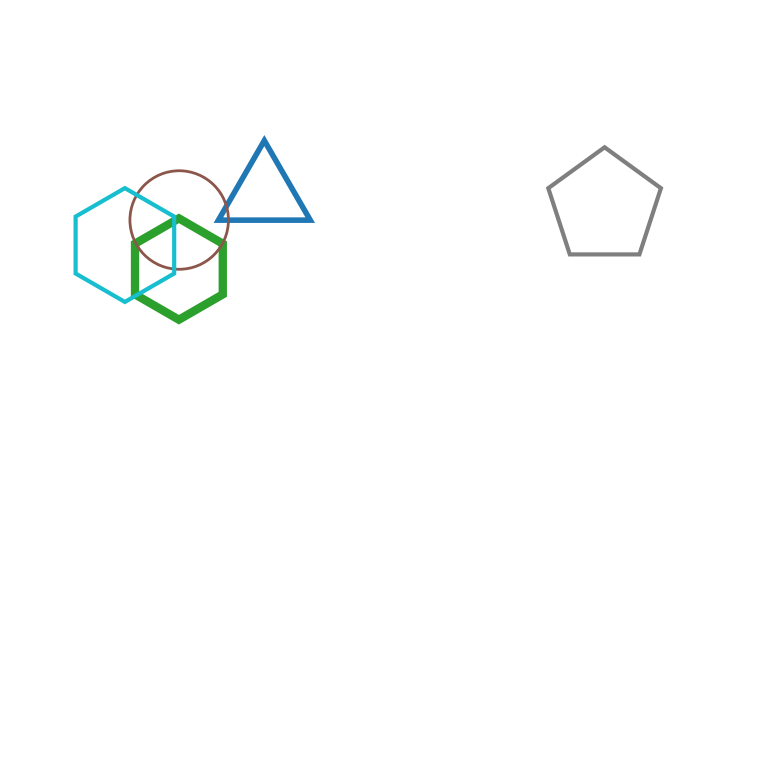[{"shape": "triangle", "thickness": 2, "radius": 0.34, "center": [0.343, 0.749]}, {"shape": "hexagon", "thickness": 3, "radius": 0.33, "center": [0.232, 0.651]}, {"shape": "circle", "thickness": 1, "radius": 0.32, "center": [0.233, 0.714]}, {"shape": "pentagon", "thickness": 1.5, "radius": 0.38, "center": [0.785, 0.732]}, {"shape": "hexagon", "thickness": 1.5, "radius": 0.37, "center": [0.162, 0.682]}]